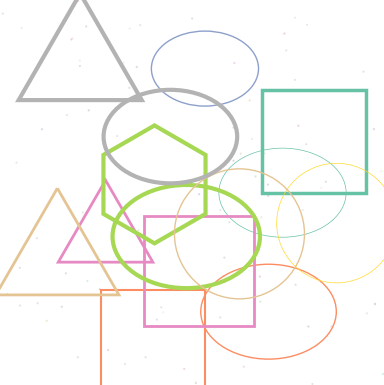[{"shape": "square", "thickness": 2.5, "radius": 0.67, "center": [0.816, 0.631]}, {"shape": "oval", "thickness": 0.5, "radius": 0.83, "center": [0.734, 0.5]}, {"shape": "square", "thickness": 1.5, "radius": 0.68, "center": [0.397, 0.111]}, {"shape": "oval", "thickness": 1, "radius": 0.88, "center": [0.697, 0.19]}, {"shape": "oval", "thickness": 1, "radius": 0.7, "center": [0.532, 0.822]}, {"shape": "triangle", "thickness": 2, "radius": 0.71, "center": [0.274, 0.39]}, {"shape": "square", "thickness": 2, "radius": 0.72, "center": [0.517, 0.295]}, {"shape": "hexagon", "thickness": 3, "radius": 0.77, "center": [0.401, 0.521]}, {"shape": "oval", "thickness": 3, "radius": 0.96, "center": [0.484, 0.386]}, {"shape": "circle", "thickness": 0.5, "radius": 0.78, "center": [0.874, 0.421]}, {"shape": "triangle", "thickness": 2, "radius": 0.92, "center": [0.149, 0.326]}, {"shape": "circle", "thickness": 1, "radius": 0.84, "center": [0.622, 0.393]}, {"shape": "oval", "thickness": 3, "radius": 0.87, "center": [0.443, 0.645]}, {"shape": "triangle", "thickness": 3, "radius": 0.92, "center": [0.208, 0.832]}]